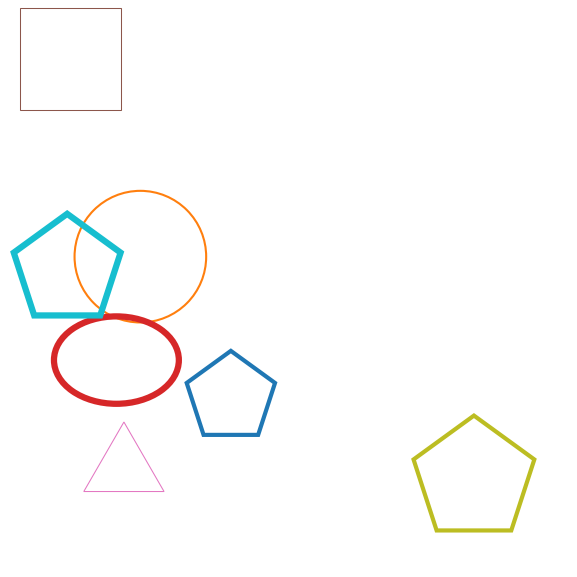[{"shape": "pentagon", "thickness": 2, "radius": 0.4, "center": [0.4, 0.311]}, {"shape": "circle", "thickness": 1, "radius": 0.57, "center": [0.243, 0.555]}, {"shape": "oval", "thickness": 3, "radius": 0.54, "center": [0.202, 0.376]}, {"shape": "square", "thickness": 0.5, "radius": 0.44, "center": [0.122, 0.897]}, {"shape": "triangle", "thickness": 0.5, "radius": 0.4, "center": [0.215, 0.188]}, {"shape": "pentagon", "thickness": 2, "radius": 0.55, "center": [0.821, 0.17]}, {"shape": "pentagon", "thickness": 3, "radius": 0.49, "center": [0.116, 0.532]}]